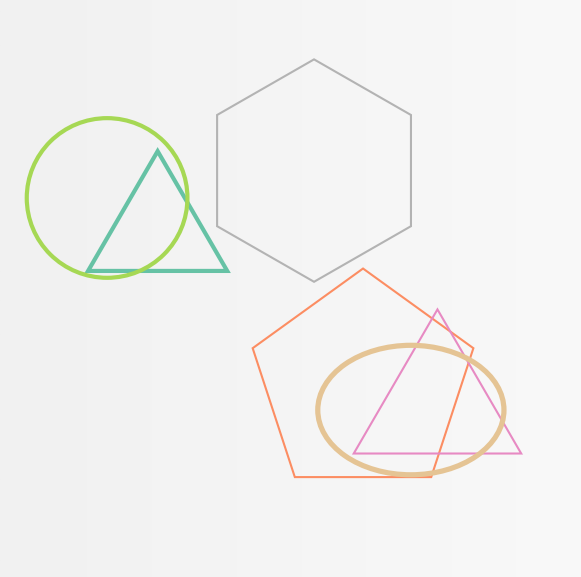[{"shape": "triangle", "thickness": 2, "radius": 0.69, "center": [0.271, 0.599]}, {"shape": "pentagon", "thickness": 1, "radius": 1.0, "center": [0.625, 0.335]}, {"shape": "triangle", "thickness": 1, "radius": 0.83, "center": [0.753, 0.297]}, {"shape": "circle", "thickness": 2, "radius": 0.69, "center": [0.184, 0.656]}, {"shape": "oval", "thickness": 2.5, "radius": 0.8, "center": [0.707, 0.289]}, {"shape": "hexagon", "thickness": 1, "radius": 0.96, "center": [0.54, 0.704]}]